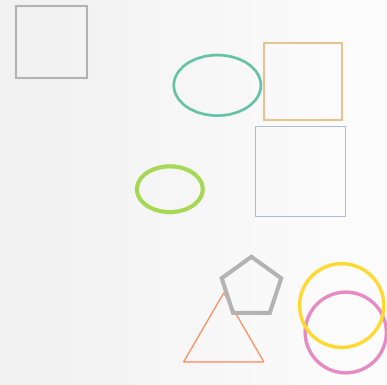[{"shape": "oval", "thickness": 2, "radius": 0.56, "center": [0.561, 0.778]}, {"shape": "triangle", "thickness": 1, "radius": 0.6, "center": [0.577, 0.12]}, {"shape": "square", "thickness": 0.5, "radius": 0.58, "center": [0.775, 0.556]}, {"shape": "circle", "thickness": 2.5, "radius": 0.52, "center": [0.892, 0.136]}, {"shape": "oval", "thickness": 3, "radius": 0.42, "center": [0.438, 0.509]}, {"shape": "circle", "thickness": 2.5, "radius": 0.54, "center": [0.882, 0.206]}, {"shape": "square", "thickness": 1.5, "radius": 0.5, "center": [0.782, 0.788]}, {"shape": "square", "thickness": 1.5, "radius": 0.46, "center": [0.133, 0.891]}, {"shape": "pentagon", "thickness": 3, "radius": 0.4, "center": [0.649, 0.252]}]